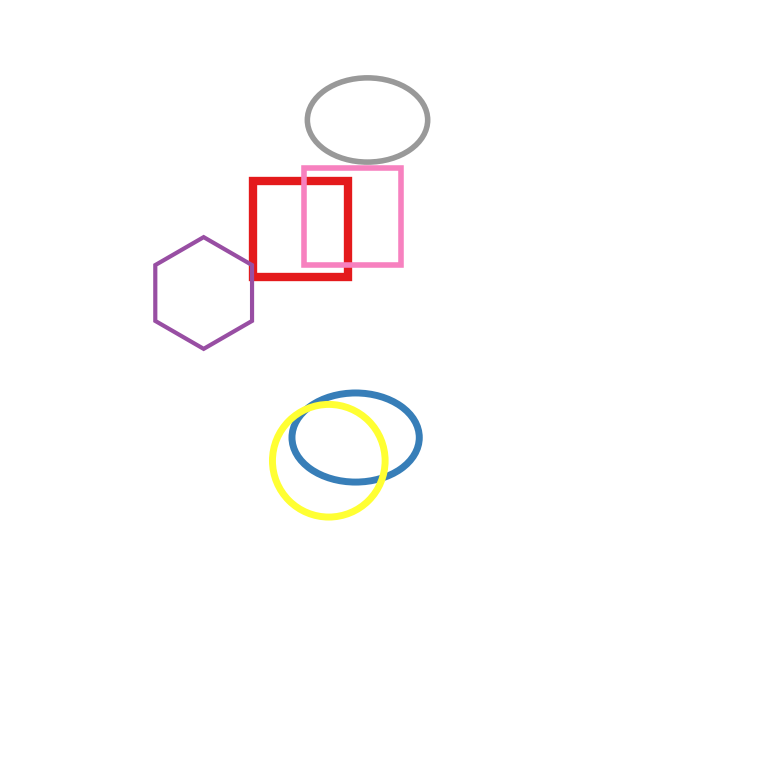[{"shape": "square", "thickness": 3, "radius": 0.31, "center": [0.39, 0.702]}, {"shape": "oval", "thickness": 2.5, "radius": 0.41, "center": [0.462, 0.432]}, {"shape": "hexagon", "thickness": 1.5, "radius": 0.36, "center": [0.265, 0.619]}, {"shape": "circle", "thickness": 2.5, "radius": 0.37, "center": [0.427, 0.402]}, {"shape": "square", "thickness": 2, "radius": 0.31, "center": [0.457, 0.719]}, {"shape": "oval", "thickness": 2, "radius": 0.39, "center": [0.477, 0.844]}]